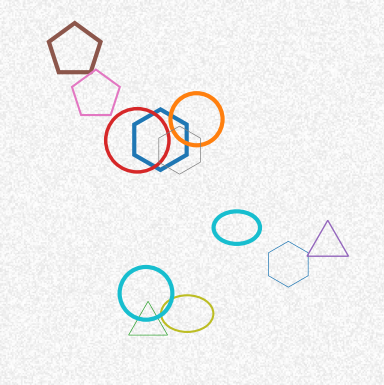[{"shape": "hexagon", "thickness": 3, "radius": 0.39, "center": [0.417, 0.637]}, {"shape": "hexagon", "thickness": 0.5, "radius": 0.3, "center": [0.749, 0.314]}, {"shape": "circle", "thickness": 3, "radius": 0.34, "center": [0.51, 0.69]}, {"shape": "triangle", "thickness": 0.5, "radius": 0.29, "center": [0.385, 0.159]}, {"shape": "circle", "thickness": 2.5, "radius": 0.41, "center": [0.357, 0.636]}, {"shape": "triangle", "thickness": 1, "radius": 0.31, "center": [0.851, 0.366]}, {"shape": "pentagon", "thickness": 3, "radius": 0.35, "center": [0.194, 0.87]}, {"shape": "pentagon", "thickness": 1.5, "radius": 0.33, "center": [0.249, 0.754]}, {"shape": "hexagon", "thickness": 0.5, "radius": 0.31, "center": [0.466, 0.61]}, {"shape": "oval", "thickness": 1.5, "radius": 0.34, "center": [0.486, 0.185]}, {"shape": "oval", "thickness": 3, "radius": 0.3, "center": [0.615, 0.409]}, {"shape": "circle", "thickness": 3, "radius": 0.34, "center": [0.379, 0.238]}]